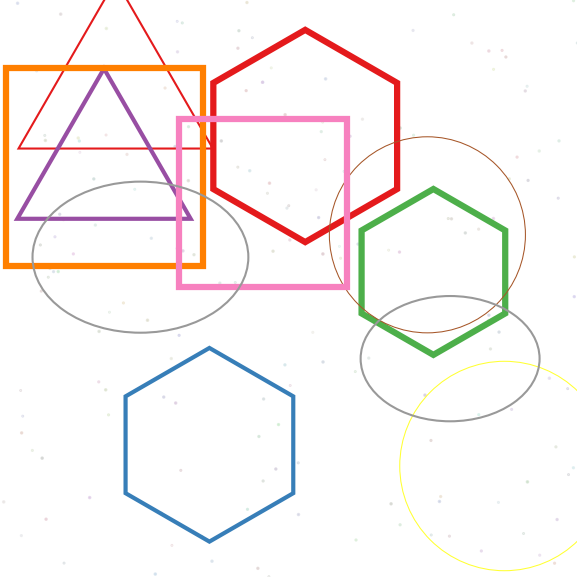[{"shape": "triangle", "thickness": 1, "radius": 0.97, "center": [0.2, 0.839]}, {"shape": "hexagon", "thickness": 3, "radius": 0.92, "center": [0.529, 0.764]}, {"shape": "hexagon", "thickness": 2, "radius": 0.84, "center": [0.363, 0.229]}, {"shape": "hexagon", "thickness": 3, "radius": 0.72, "center": [0.75, 0.528]}, {"shape": "triangle", "thickness": 2, "radius": 0.87, "center": [0.18, 0.707]}, {"shape": "square", "thickness": 3, "radius": 0.85, "center": [0.181, 0.71]}, {"shape": "circle", "thickness": 0.5, "radius": 0.91, "center": [0.874, 0.192]}, {"shape": "circle", "thickness": 0.5, "radius": 0.85, "center": [0.74, 0.593]}, {"shape": "square", "thickness": 3, "radius": 0.73, "center": [0.455, 0.648]}, {"shape": "oval", "thickness": 1, "radius": 0.77, "center": [0.779, 0.378]}, {"shape": "oval", "thickness": 1, "radius": 0.93, "center": [0.243, 0.554]}]